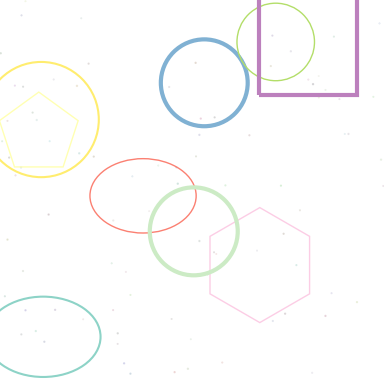[{"shape": "oval", "thickness": 1.5, "radius": 0.75, "center": [0.112, 0.125]}, {"shape": "pentagon", "thickness": 1, "radius": 0.54, "center": [0.101, 0.653]}, {"shape": "oval", "thickness": 1, "radius": 0.69, "center": [0.372, 0.491]}, {"shape": "circle", "thickness": 3, "radius": 0.56, "center": [0.531, 0.785]}, {"shape": "circle", "thickness": 1, "radius": 0.5, "center": [0.716, 0.891]}, {"shape": "hexagon", "thickness": 1, "radius": 0.75, "center": [0.675, 0.311]}, {"shape": "square", "thickness": 3, "radius": 0.64, "center": [0.8, 0.88]}, {"shape": "circle", "thickness": 3, "radius": 0.57, "center": [0.503, 0.399]}, {"shape": "circle", "thickness": 1.5, "radius": 0.75, "center": [0.107, 0.689]}]